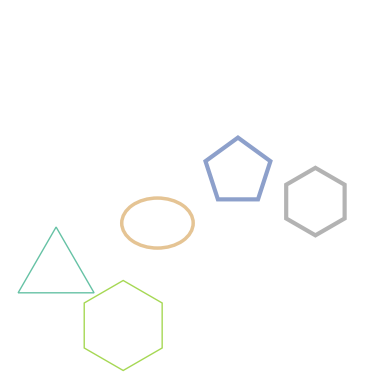[{"shape": "triangle", "thickness": 1, "radius": 0.57, "center": [0.146, 0.296]}, {"shape": "pentagon", "thickness": 3, "radius": 0.44, "center": [0.618, 0.554]}, {"shape": "hexagon", "thickness": 1, "radius": 0.58, "center": [0.32, 0.155]}, {"shape": "oval", "thickness": 2.5, "radius": 0.46, "center": [0.409, 0.421]}, {"shape": "hexagon", "thickness": 3, "radius": 0.44, "center": [0.819, 0.476]}]